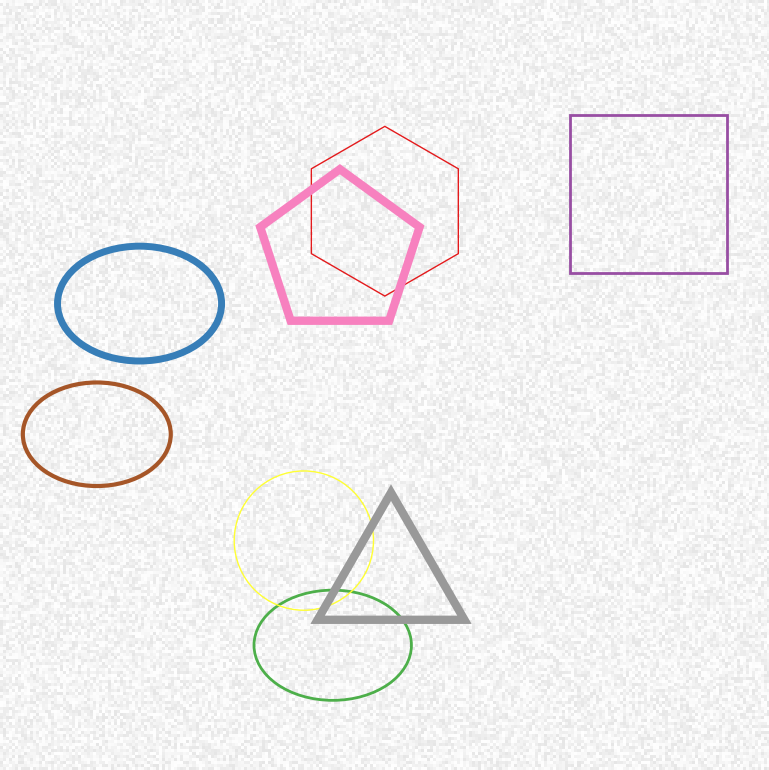[{"shape": "hexagon", "thickness": 0.5, "radius": 0.55, "center": [0.5, 0.726]}, {"shape": "oval", "thickness": 2.5, "radius": 0.53, "center": [0.181, 0.606]}, {"shape": "oval", "thickness": 1, "radius": 0.51, "center": [0.432, 0.162]}, {"shape": "square", "thickness": 1, "radius": 0.51, "center": [0.842, 0.748]}, {"shape": "circle", "thickness": 0.5, "radius": 0.45, "center": [0.395, 0.298]}, {"shape": "oval", "thickness": 1.5, "radius": 0.48, "center": [0.126, 0.436]}, {"shape": "pentagon", "thickness": 3, "radius": 0.54, "center": [0.441, 0.671]}, {"shape": "triangle", "thickness": 3, "radius": 0.55, "center": [0.508, 0.25]}]